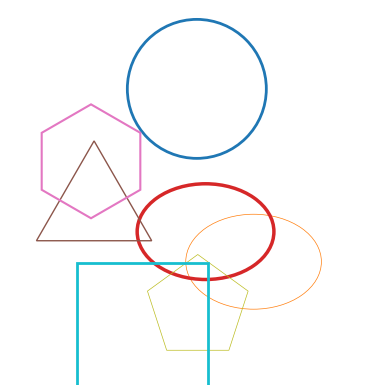[{"shape": "circle", "thickness": 2, "radius": 0.9, "center": [0.511, 0.769]}, {"shape": "oval", "thickness": 0.5, "radius": 0.88, "center": [0.659, 0.32]}, {"shape": "oval", "thickness": 2.5, "radius": 0.89, "center": [0.534, 0.398]}, {"shape": "triangle", "thickness": 1, "radius": 0.86, "center": [0.244, 0.461]}, {"shape": "hexagon", "thickness": 1.5, "radius": 0.74, "center": [0.236, 0.581]}, {"shape": "pentagon", "thickness": 0.5, "radius": 0.69, "center": [0.514, 0.201]}, {"shape": "square", "thickness": 2, "radius": 0.85, "center": [0.37, 0.148]}]